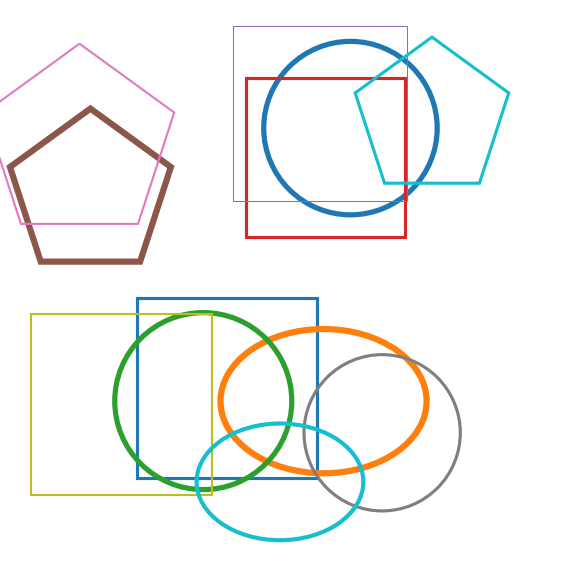[{"shape": "circle", "thickness": 2.5, "radius": 0.75, "center": [0.607, 0.777]}, {"shape": "square", "thickness": 1.5, "radius": 0.78, "center": [0.393, 0.327]}, {"shape": "oval", "thickness": 3, "radius": 0.89, "center": [0.56, 0.304]}, {"shape": "circle", "thickness": 2.5, "radius": 0.77, "center": [0.352, 0.305]}, {"shape": "square", "thickness": 1.5, "radius": 0.69, "center": [0.563, 0.726]}, {"shape": "square", "thickness": 0.5, "radius": 0.76, "center": [0.555, 0.803]}, {"shape": "pentagon", "thickness": 3, "radius": 0.73, "center": [0.157, 0.665]}, {"shape": "pentagon", "thickness": 1, "radius": 0.86, "center": [0.138, 0.751]}, {"shape": "circle", "thickness": 1.5, "radius": 0.68, "center": [0.662, 0.25]}, {"shape": "square", "thickness": 1, "radius": 0.79, "center": [0.21, 0.299]}, {"shape": "oval", "thickness": 2, "radius": 0.72, "center": [0.485, 0.165]}, {"shape": "pentagon", "thickness": 1.5, "radius": 0.7, "center": [0.748, 0.795]}]